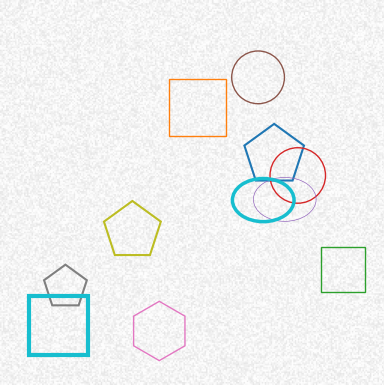[{"shape": "pentagon", "thickness": 1.5, "radius": 0.41, "center": [0.712, 0.597]}, {"shape": "square", "thickness": 1, "radius": 0.37, "center": [0.513, 0.722]}, {"shape": "square", "thickness": 1, "radius": 0.29, "center": [0.89, 0.3]}, {"shape": "circle", "thickness": 1, "radius": 0.36, "center": [0.773, 0.544]}, {"shape": "oval", "thickness": 0.5, "radius": 0.41, "center": [0.74, 0.482]}, {"shape": "circle", "thickness": 1, "radius": 0.34, "center": [0.67, 0.799]}, {"shape": "hexagon", "thickness": 1, "radius": 0.38, "center": [0.414, 0.14]}, {"shape": "pentagon", "thickness": 1.5, "radius": 0.29, "center": [0.17, 0.254]}, {"shape": "pentagon", "thickness": 1.5, "radius": 0.39, "center": [0.344, 0.4]}, {"shape": "oval", "thickness": 2.5, "radius": 0.4, "center": [0.684, 0.48]}, {"shape": "square", "thickness": 3, "radius": 0.38, "center": [0.152, 0.154]}]